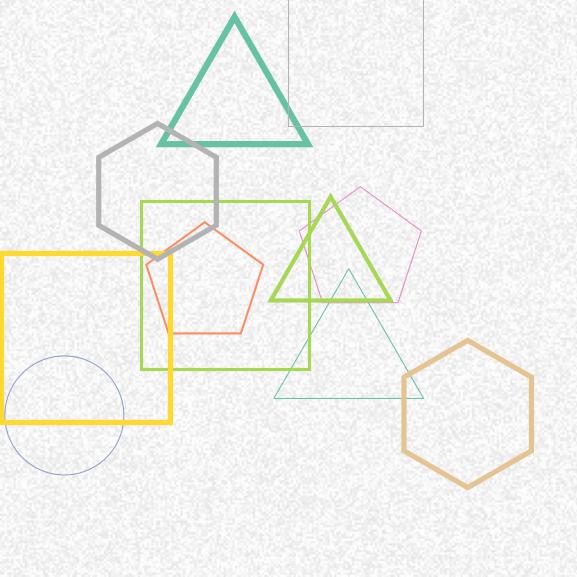[{"shape": "triangle", "thickness": 3, "radius": 0.73, "center": [0.406, 0.823]}, {"shape": "triangle", "thickness": 0.5, "radius": 0.75, "center": [0.604, 0.384]}, {"shape": "pentagon", "thickness": 1, "radius": 0.53, "center": [0.355, 0.508]}, {"shape": "circle", "thickness": 0.5, "radius": 0.52, "center": [0.111, 0.28]}, {"shape": "pentagon", "thickness": 0.5, "radius": 0.56, "center": [0.624, 0.565]}, {"shape": "square", "thickness": 1.5, "radius": 0.73, "center": [0.389, 0.506]}, {"shape": "triangle", "thickness": 2, "radius": 0.6, "center": [0.573, 0.539]}, {"shape": "square", "thickness": 2.5, "radius": 0.73, "center": [0.148, 0.414]}, {"shape": "hexagon", "thickness": 2.5, "radius": 0.64, "center": [0.81, 0.282]}, {"shape": "hexagon", "thickness": 2.5, "radius": 0.59, "center": [0.273, 0.668]}, {"shape": "square", "thickness": 0.5, "radius": 0.59, "center": [0.615, 0.897]}]